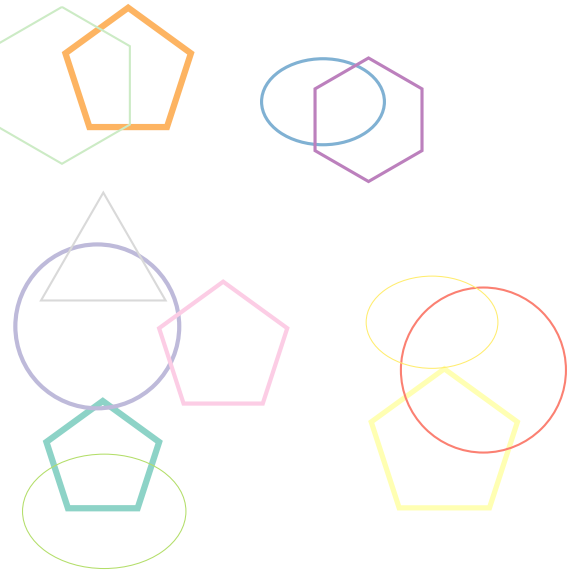[{"shape": "pentagon", "thickness": 3, "radius": 0.51, "center": [0.178, 0.202]}, {"shape": "pentagon", "thickness": 2.5, "radius": 0.67, "center": [0.769, 0.227]}, {"shape": "circle", "thickness": 2, "radius": 0.71, "center": [0.168, 0.434]}, {"shape": "circle", "thickness": 1, "radius": 0.71, "center": [0.837, 0.358]}, {"shape": "oval", "thickness": 1.5, "radius": 0.53, "center": [0.559, 0.823]}, {"shape": "pentagon", "thickness": 3, "radius": 0.57, "center": [0.222, 0.872]}, {"shape": "oval", "thickness": 0.5, "radius": 0.71, "center": [0.18, 0.114]}, {"shape": "pentagon", "thickness": 2, "radius": 0.58, "center": [0.386, 0.395]}, {"shape": "triangle", "thickness": 1, "radius": 0.62, "center": [0.179, 0.541]}, {"shape": "hexagon", "thickness": 1.5, "radius": 0.53, "center": [0.638, 0.792]}, {"shape": "hexagon", "thickness": 1, "radius": 0.68, "center": [0.107, 0.851]}, {"shape": "oval", "thickness": 0.5, "radius": 0.57, "center": [0.748, 0.441]}]